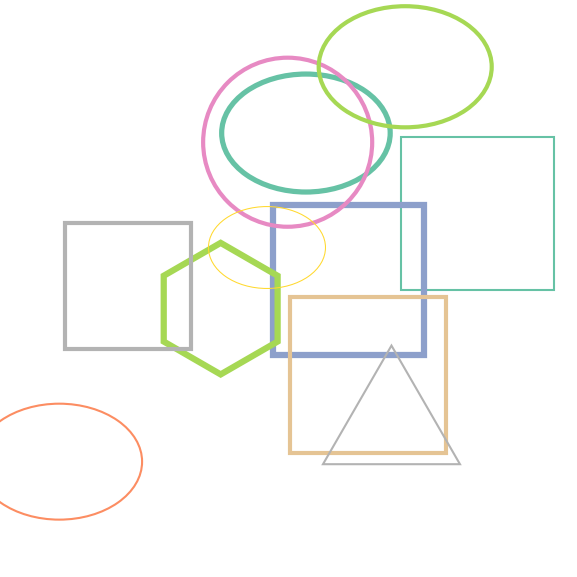[{"shape": "square", "thickness": 1, "radius": 0.66, "center": [0.826, 0.63]}, {"shape": "oval", "thickness": 2.5, "radius": 0.73, "center": [0.53, 0.769]}, {"shape": "oval", "thickness": 1, "radius": 0.72, "center": [0.103, 0.2]}, {"shape": "square", "thickness": 3, "radius": 0.65, "center": [0.604, 0.514]}, {"shape": "circle", "thickness": 2, "radius": 0.73, "center": [0.498, 0.753]}, {"shape": "hexagon", "thickness": 3, "radius": 0.57, "center": [0.382, 0.465]}, {"shape": "oval", "thickness": 2, "radius": 0.75, "center": [0.702, 0.884]}, {"shape": "oval", "thickness": 0.5, "radius": 0.51, "center": [0.462, 0.571]}, {"shape": "square", "thickness": 2, "radius": 0.68, "center": [0.637, 0.35]}, {"shape": "square", "thickness": 2, "radius": 0.55, "center": [0.221, 0.505]}, {"shape": "triangle", "thickness": 1, "radius": 0.68, "center": [0.678, 0.264]}]